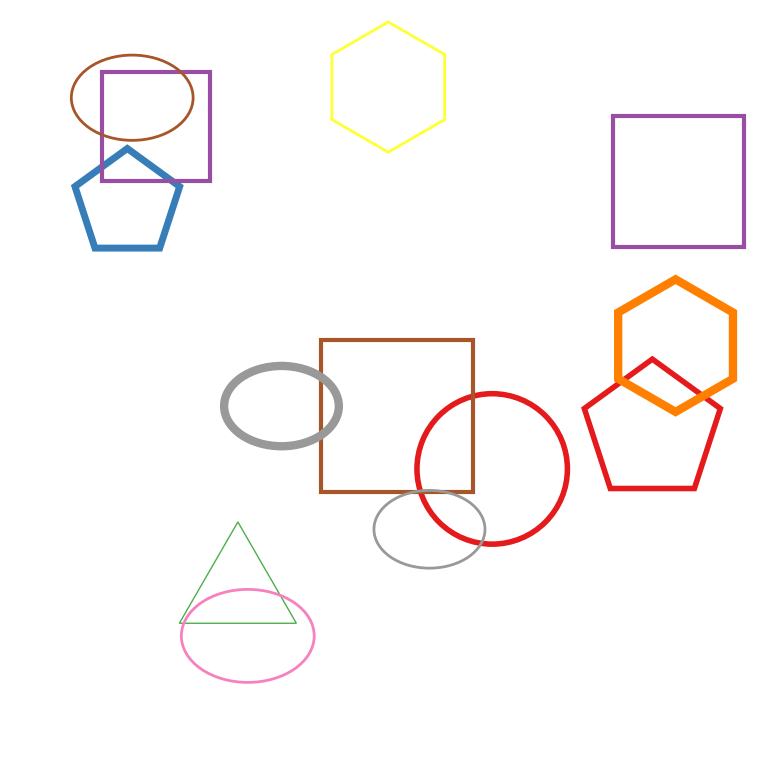[{"shape": "circle", "thickness": 2, "radius": 0.49, "center": [0.639, 0.391]}, {"shape": "pentagon", "thickness": 2, "radius": 0.46, "center": [0.847, 0.441]}, {"shape": "pentagon", "thickness": 2.5, "radius": 0.36, "center": [0.165, 0.736]}, {"shape": "triangle", "thickness": 0.5, "radius": 0.44, "center": [0.309, 0.234]}, {"shape": "square", "thickness": 1.5, "radius": 0.43, "center": [0.881, 0.764]}, {"shape": "square", "thickness": 1.5, "radius": 0.35, "center": [0.203, 0.836]}, {"shape": "hexagon", "thickness": 3, "radius": 0.43, "center": [0.877, 0.551]}, {"shape": "hexagon", "thickness": 1, "radius": 0.42, "center": [0.504, 0.887]}, {"shape": "square", "thickness": 1.5, "radius": 0.5, "center": [0.515, 0.46]}, {"shape": "oval", "thickness": 1, "radius": 0.4, "center": [0.172, 0.873]}, {"shape": "oval", "thickness": 1, "radius": 0.43, "center": [0.322, 0.174]}, {"shape": "oval", "thickness": 3, "radius": 0.37, "center": [0.366, 0.473]}, {"shape": "oval", "thickness": 1, "radius": 0.36, "center": [0.558, 0.313]}]